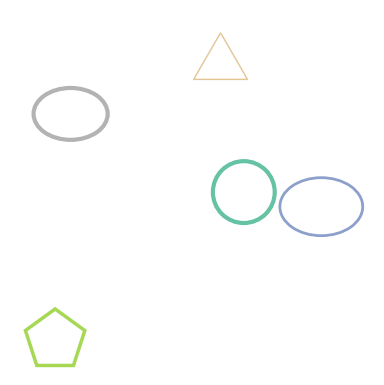[{"shape": "circle", "thickness": 3, "radius": 0.4, "center": [0.633, 0.501]}, {"shape": "oval", "thickness": 2, "radius": 0.54, "center": [0.835, 0.463]}, {"shape": "pentagon", "thickness": 2.5, "radius": 0.41, "center": [0.143, 0.116]}, {"shape": "triangle", "thickness": 1, "radius": 0.4, "center": [0.573, 0.834]}, {"shape": "oval", "thickness": 3, "radius": 0.48, "center": [0.183, 0.704]}]